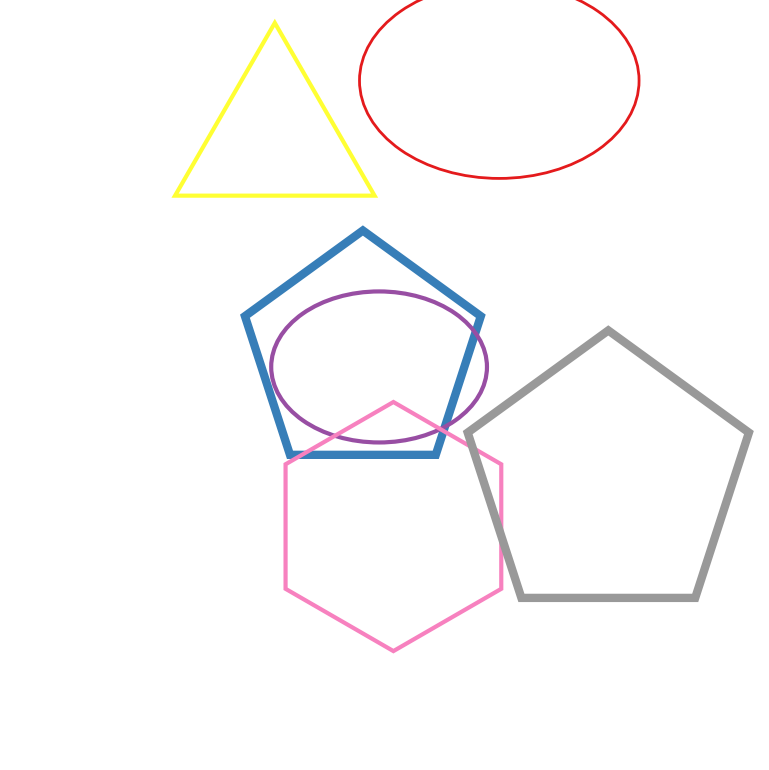[{"shape": "oval", "thickness": 1, "radius": 0.91, "center": [0.648, 0.895]}, {"shape": "pentagon", "thickness": 3, "radius": 0.81, "center": [0.471, 0.54]}, {"shape": "oval", "thickness": 1.5, "radius": 0.7, "center": [0.492, 0.523]}, {"shape": "triangle", "thickness": 1.5, "radius": 0.75, "center": [0.357, 0.821]}, {"shape": "hexagon", "thickness": 1.5, "radius": 0.81, "center": [0.511, 0.316]}, {"shape": "pentagon", "thickness": 3, "radius": 0.96, "center": [0.79, 0.379]}]